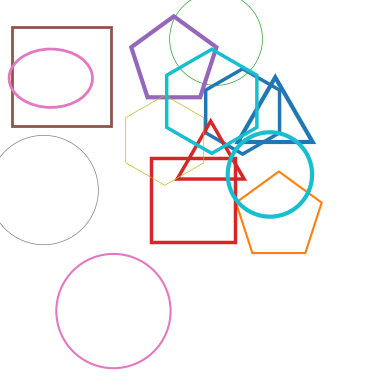[{"shape": "triangle", "thickness": 3, "radius": 0.56, "center": [0.715, 0.687]}, {"shape": "hexagon", "thickness": 2.5, "radius": 0.55, "center": [0.63, 0.711]}, {"shape": "pentagon", "thickness": 1.5, "radius": 0.59, "center": [0.724, 0.437]}, {"shape": "circle", "thickness": 0.5, "radius": 0.6, "center": [0.561, 0.899]}, {"shape": "square", "thickness": 2.5, "radius": 0.54, "center": [0.5, 0.479]}, {"shape": "triangle", "thickness": 2.5, "radius": 0.5, "center": [0.547, 0.585]}, {"shape": "pentagon", "thickness": 3, "radius": 0.58, "center": [0.452, 0.841]}, {"shape": "square", "thickness": 2, "radius": 0.64, "center": [0.159, 0.802]}, {"shape": "oval", "thickness": 2, "radius": 0.54, "center": [0.132, 0.797]}, {"shape": "circle", "thickness": 1.5, "radius": 0.74, "center": [0.295, 0.192]}, {"shape": "circle", "thickness": 0.5, "radius": 0.71, "center": [0.113, 0.506]}, {"shape": "hexagon", "thickness": 0.5, "radius": 0.59, "center": [0.428, 0.636]}, {"shape": "hexagon", "thickness": 2.5, "radius": 0.68, "center": [0.55, 0.737]}, {"shape": "circle", "thickness": 3, "radius": 0.55, "center": [0.701, 0.547]}]